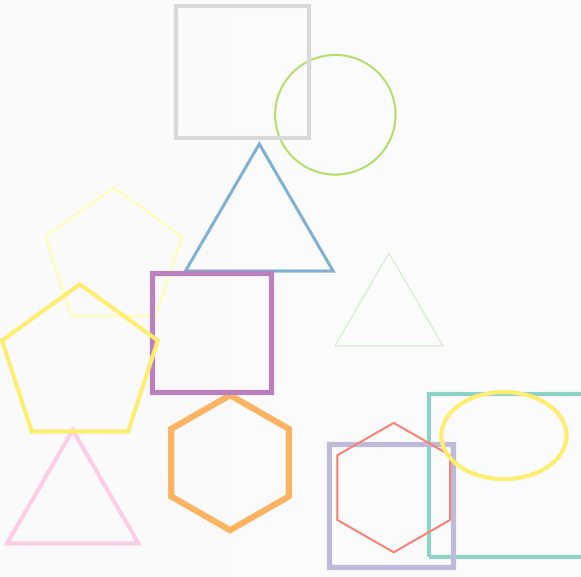[{"shape": "square", "thickness": 2, "radius": 0.71, "center": [0.879, 0.176]}, {"shape": "pentagon", "thickness": 1, "radius": 0.62, "center": [0.196, 0.551]}, {"shape": "square", "thickness": 2.5, "radius": 0.53, "center": [0.673, 0.124]}, {"shape": "hexagon", "thickness": 1, "radius": 0.56, "center": [0.677, 0.155]}, {"shape": "triangle", "thickness": 1.5, "radius": 0.73, "center": [0.446, 0.603]}, {"shape": "hexagon", "thickness": 3, "radius": 0.58, "center": [0.396, 0.198]}, {"shape": "circle", "thickness": 1, "radius": 0.52, "center": [0.577, 0.8]}, {"shape": "triangle", "thickness": 2, "radius": 0.65, "center": [0.125, 0.124]}, {"shape": "square", "thickness": 2, "radius": 0.57, "center": [0.417, 0.874]}, {"shape": "square", "thickness": 2.5, "radius": 0.51, "center": [0.364, 0.424]}, {"shape": "triangle", "thickness": 0.5, "radius": 0.54, "center": [0.669, 0.454]}, {"shape": "pentagon", "thickness": 2, "radius": 0.7, "center": [0.137, 0.366]}, {"shape": "oval", "thickness": 2, "radius": 0.54, "center": [0.867, 0.245]}]